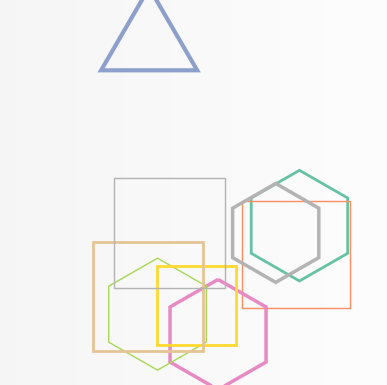[{"shape": "hexagon", "thickness": 2, "radius": 0.72, "center": [0.773, 0.414]}, {"shape": "square", "thickness": 1, "radius": 0.7, "center": [0.764, 0.339]}, {"shape": "triangle", "thickness": 3, "radius": 0.72, "center": [0.385, 0.889]}, {"shape": "hexagon", "thickness": 2.5, "radius": 0.72, "center": [0.563, 0.131]}, {"shape": "hexagon", "thickness": 1, "radius": 0.73, "center": [0.407, 0.184]}, {"shape": "square", "thickness": 2, "radius": 0.51, "center": [0.507, 0.206]}, {"shape": "square", "thickness": 2, "radius": 0.7, "center": [0.382, 0.229]}, {"shape": "square", "thickness": 1, "radius": 0.71, "center": [0.438, 0.395]}, {"shape": "hexagon", "thickness": 2.5, "radius": 0.64, "center": [0.712, 0.395]}]